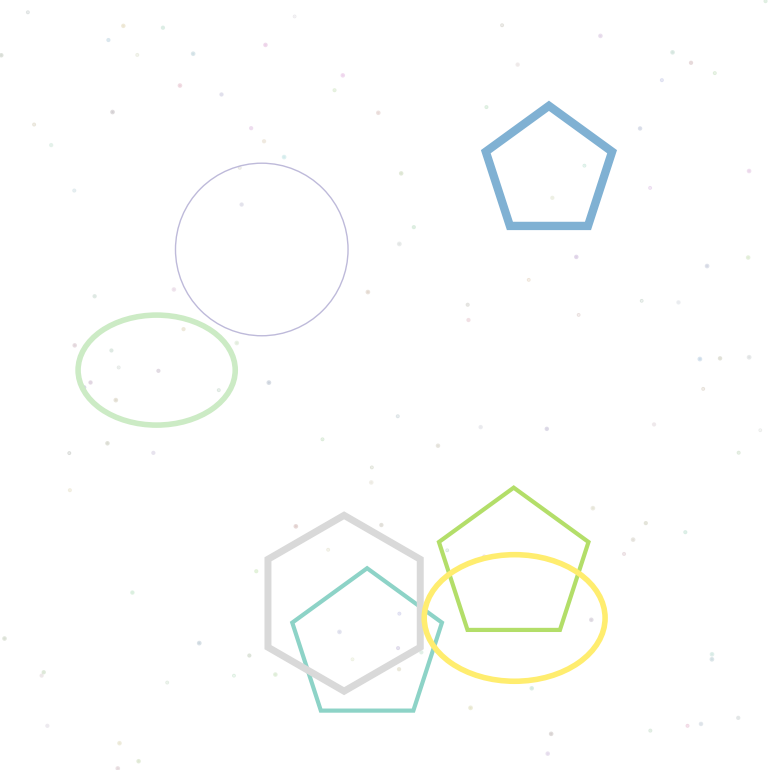[{"shape": "pentagon", "thickness": 1.5, "radius": 0.51, "center": [0.477, 0.16]}, {"shape": "circle", "thickness": 0.5, "radius": 0.56, "center": [0.34, 0.676]}, {"shape": "pentagon", "thickness": 3, "radius": 0.43, "center": [0.713, 0.776]}, {"shape": "pentagon", "thickness": 1.5, "radius": 0.51, "center": [0.667, 0.265]}, {"shape": "hexagon", "thickness": 2.5, "radius": 0.57, "center": [0.447, 0.217]}, {"shape": "oval", "thickness": 2, "radius": 0.51, "center": [0.203, 0.519]}, {"shape": "oval", "thickness": 2, "radius": 0.59, "center": [0.668, 0.197]}]